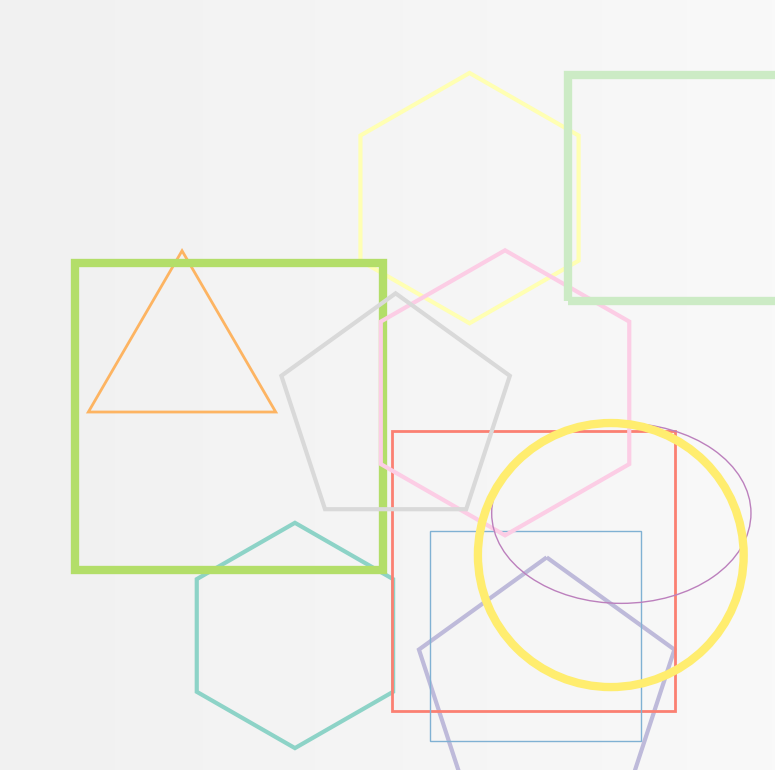[{"shape": "hexagon", "thickness": 1.5, "radius": 0.73, "center": [0.381, 0.175]}, {"shape": "hexagon", "thickness": 1.5, "radius": 0.81, "center": [0.606, 0.743]}, {"shape": "pentagon", "thickness": 1.5, "radius": 0.87, "center": [0.705, 0.103]}, {"shape": "square", "thickness": 1, "radius": 0.91, "center": [0.689, 0.259]}, {"shape": "square", "thickness": 0.5, "radius": 0.68, "center": [0.691, 0.174]}, {"shape": "triangle", "thickness": 1, "radius": 0.7, "center": [0.235, 0.535]}, {"shape": "square", "thickness": 3, "radius": 1.0, "center": [0.296, 0.459]}, {"shape": "hexagon", "thickness": 1.5, "radius": 0.93, "center": [0.652, 0.49]}, {"shape": "pentagon", "thickness": 1.5, "radius": 0.77, "center": [0.51, 0.464]}, {"shape": "oval", "thickness": 0.5, "radius": 0.84, "center": [0.802, 0.334]}, {"shape": "square", "thickness": 3, "radius": 0.74, "center": [0.88, 0.756]}, {"shape": "circle", "thickness": 3, "radius": 0.86, "center": [0.788, 0.279]}]